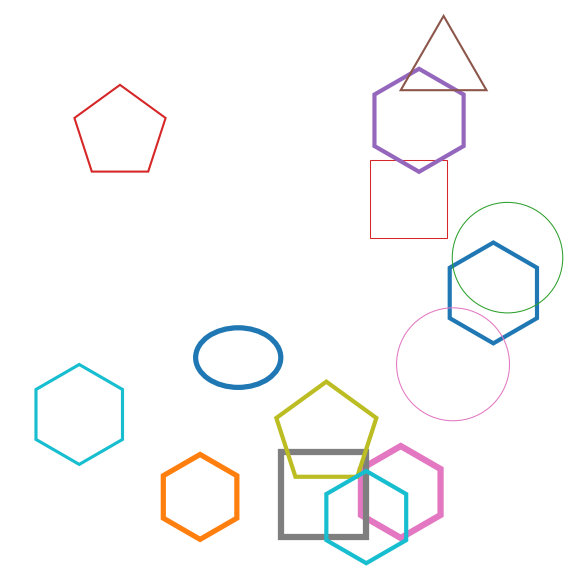[{"shape": "oval", "thickness": 2.5, "radius": 0.37, "center": [0.412, 0.38]}, {"shape": "hexagon", "thickness": 2, "radius": 0.44, "center": [0.854, 0.492]}, {"shape": "hexagon", "thickness": 2.5, "radius": 0.37, "center": [0.346, 0.139]}, {"shape": "circle", "thickness": 0.5, "radius": 0.48, "center": [0.879, 0.553]}, {"shape": "square", "thickness": 0.5, "radius": 0.34, "center": [0.707, 0.654]}, {"shape": "pentagon", "thickness": 1, "radius": 0.42, "center": [0.208, 0.769]}, {"shape": "hexagon", "thickness": 2, "radius": 0.45, "center": [0.726, 0.791]}, {"shape": "triangle", "thickness": 1, "radius": 0.43, "center": [0.768, 0.886]}, {"shape": "circle", "thickness": 0.5, "radius": 0.49, "center": [0.784, 0.368]}, {"shape": "hexagon", "thickness": 3, "radius": 0.4, "center": [0.694, 0.147]}, {"shape": "square", "thickness": 3, "radius": 0.37, "center": [0.56, 0.143]}, {"shape": "pentagon", "thickness": 2, "radius": 0.46, "center": [0.565, 0.247]}, {"shape": "hexagon", "thickness": 1.5, "radius": 0.43, "center": [0.137, 0.281]}, {"shape": "hexagon", "thickness": 2, "radius": 0.4, "center": [0.634, 0.104]}]